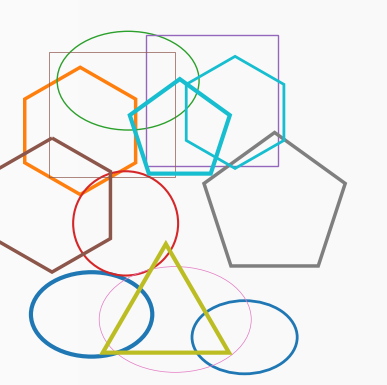[{"shape": "oval", "thickness": 3, "radius": 0.78, "center": [0.236, 0.183]}, {"shape": "oval", "thickness": 2, "radius": 0.68, "center": [0.631, 0.124]}, {"shape": "hexagon", "thickness": 2.5, "radius": 0.83, "center": [0.207, 0.66]}, {"shape": "oval", "thickness": 1, "radius": 0.92, "center": [0.331, 0.79]}, {"shape": "circle", "thickness": 1.5, "radius": 0.68, "center": [0.324, 0.42]}, {"shape": "square", "thickness": 1, "radius": 0.85, "center": [0.547, 0.738]}, {"shape": "square", "thickness": 0.5, "radius": 0.81, "center": [0.29, 0.702]}, {"shape": "hexagon", "thickness": 2.5, "radius": 0.87, "center": [0.134, 0.467]}, {"shape": "oval", "thickness": 0.5, "radius": 0.98, "center": [0.452, 0.17]}, {"shape": "pentagon", "thickness": 2.5, "radius": 0.96, "center": [0.709, 0.464]}, {"shape": "triangle", "thickness": 3, "radius": 0.94, "center": [0.428, 0.178]}, {"shape": "hexagon", "thickness": 2, "radius": 0.73, "center": [0.607, 0.708]}, {"shape": "pentagon", "thickness": 3, "radius": 0.68, "center": [0.464, 0.659]}]